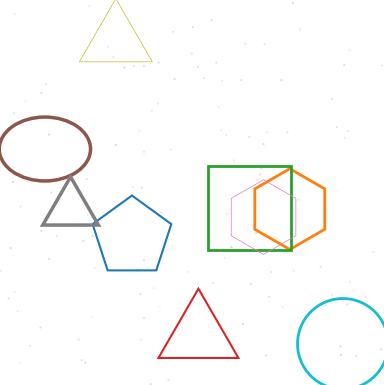[{"shape": "pentagon", "thickness": 1.5, "radius": 0.54, "center": [0.343, 0.385]}, {"shape": "hexagon", "thickness": 2, "radius": 0.52, "center": [0.753, 0.457]}, {"shape": "square", "thickness": 2, "radius": 0.54, "center": [0.648, 0.461]}, {"shape": "triangle", "thickness": 1.5, "radius": 0.6, "center": [0.515, 0.13]}, {"shape": "oval", "thickness": 2.5, "radius": 0.59, "center": [0.117, 0.613]}, {"shape": "hexagon", "thickness": 0.5, "radius": 0.48, "center": [0.685, 0.436]}, {"shape": "triangle", "thickness": 2.5, "radius": 0.42, "center": [0.183, 0.457]}, {"shape": "triangle", "thickness": 0.5, "radius": 0.55, "center": [0.301, 0.894]}, {"shape": "circle", "thickness": 2, "radius": 0.59, "center": [0.891, 0.107]}]